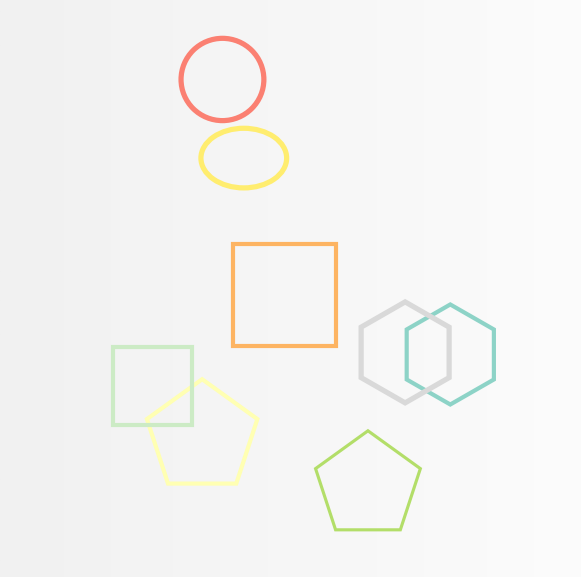[{"shape": "hexagon", "thickness": 2, "radius": 0.43, "center": [0.775, 0.385]}, {"shape": "pentagon", "thickness": 2, "radius": 0.5, "center": [0.348, 0.243]}, {"shape": "circle", "thickness": 2.5, "radius": 0.36, "center": [0.383, 0.862]}, {"shape": "square", "thickness": 2, "radius": 0.44, "center": [0.49, 0.488]}, {"shape": "pentagon", "thickness": 1.5, "radius": 0.47, "center": [0.633, 0.158]}, {"shape": "hexagon", "thickness": 2.5, "radius": 0.44, "center": [0.697, 0.389]}, {"shape": "square", "thickness": 2, "radius": 0.34, "center": [0.262, 0.331]}, {"shape": "oval", "thickness": 2.5, "radius": 0.37, "center": [0.419, 0.725]}]